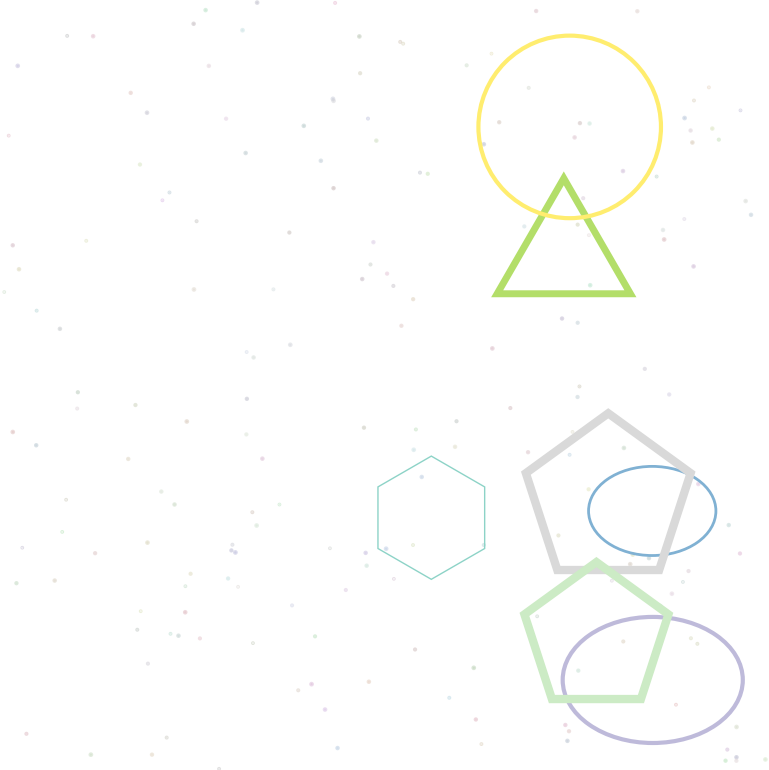[{"shape": "hexagon", "thickness": 0.5, "radius": 0.4, "center": [0.56, 0.328]}, {"shape": "oval", "thickness": 1.5, "radius": 0.58, "center": [0.848, 0.117]}, {"shape": "oval", "thickness": 1, "radius": 0.41, "center": [0.847, 0.336]}, {"shape": "triangle", "thickness": 2.5, "radius": 0.5, "center": [0.732, 0.668]}, {"shape": "pentagon", "thickness": 3, "radius": 0.56, "center": [0.79, 0.351]}, {"shape": "pentagon", "thickness": 3, "radius": 0.49, "center": [0.775, 0.172]}, {"shape": "circle", "thickness": 1.5, "radius": 0.59, "center": [0.74, 0.835]}]